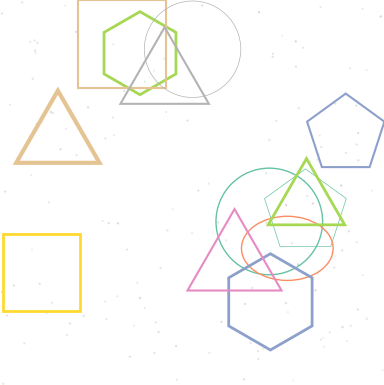[{"shape": "circle", "thickness": 1, "radius": 0.69, "center": [0.699, 0.425]}, {"shape": "pentagon", "thickness": 0.5, "radius": 0.56, "center": [0.793, 0.45]}, {"shape": "oval", "thickness": 1, "radius": 0.6, "center": [0.746, 0.355]}, {"shape": "pentagon", "thickness": 1.5, "radius": 0.53, "center": [0.898, 0.651]}, {"shape": "hexagon", "thickness": 2, "radius": 0.63, "center": [0.702, 0.216]}, {"shape": "triangle", "thickness": 1.5, "radius": 0.71, "center": [0.609, 0.316]}, {"shape": "hexagon", "thickness": 2, "radius": 0.54, "center": [0.364, 0.862]}, {"shape": "triangle", "thickness": 2, "radius": 0.57, "center": [0.796, 0.473]}, {"shape": "square", "thickness": 2, "radius": 0.5, "center": [0.108, 0.292]}, {"shape": "triangle", "thickness": 3, "radius": 0.62, "center": [0.15, 0.64]}, {"shape": "square", "thickness": 1.5, "radius": 0.57, "center": [0.316, 0.886]}, {"shape": "triangle", "thickness": 1.5, "radius": 0.66, "center": [0.428, 0.797]}, {"shape": "circle", "thickness": 0.5, "radius": 0.63, "center": [0.5, 0.872]}]